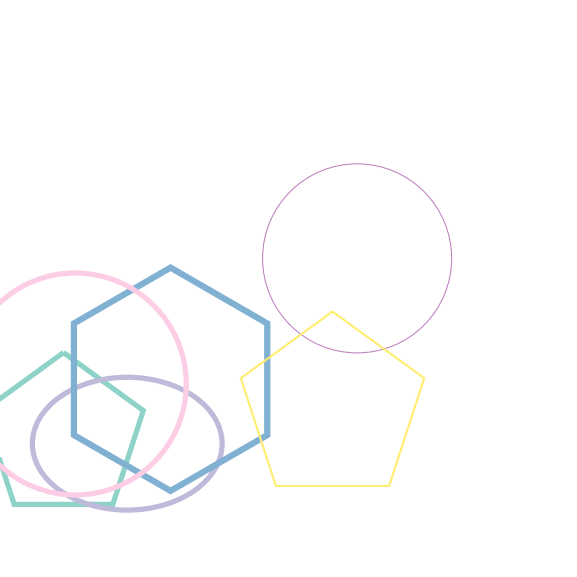[{"shape": "pentagon", "thickness": 2.5, "radius": 0.73, "center": [0.11, 0.243]}, {"shape": "oval", "thickness": 2.5, "radius": 0.82, "center": [0.22, 0.231]}, {"shape": "hexagon", "thickness": 3, "radius": 0.97, "center": [0.295, 0.342]}, {"shape": "circle", "thickness": 2.5, "radius": 0.96, "center": [0.13, 0.334]}, {"shape": "circle", "thickness": 0.5, "radius": 0.82, "center": [0.618, 0.552]}, {"shape": "pentagon", "thickness": 1, "radius": 0.83, "center": [0.576, 0.293]}]